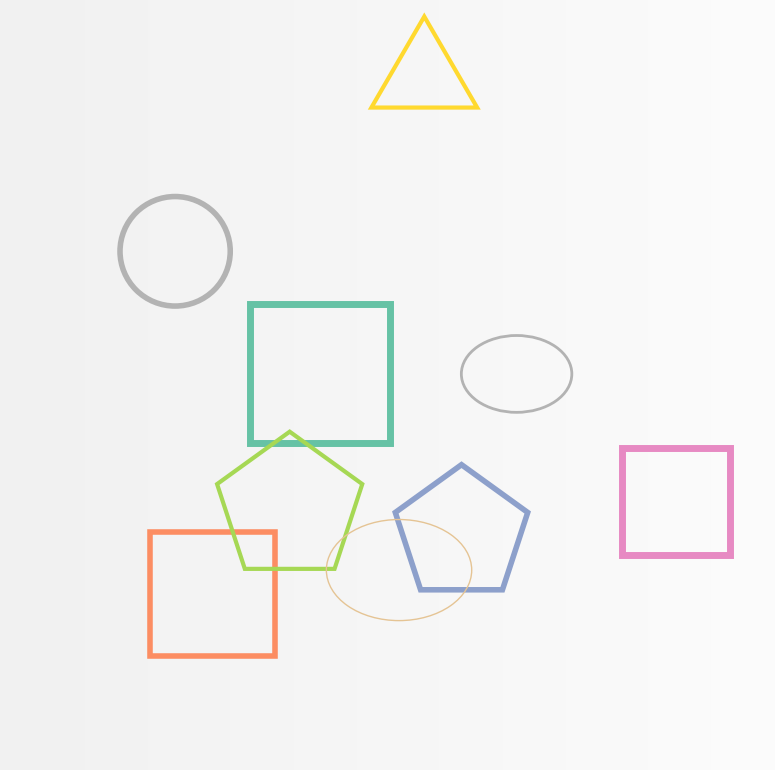[{"shape": "square", "thickness": 2.5, "radius": 0.45, "center": [0.413, 0.515]}, {"shape": "square", "thickness": 2, "radius": 0.4, "center": [0.274, 0.228]}, {"shape": "pentagon", "thickness": 2, "radius": 0.45, "center": [0.596, 0.307]}, {"shape": "square", "thickness": 2.5, "radius": 0.35, "center": [0.873, 0.348]}, {"shape": "pentagon", "thickness": 1.5, "radius": 0.49, "center": [0.374, 0.341]}, {"shape": "triangle", "thickness": 1.5, "radius": 0.39, "center": [0.547, 0.9]}, {"shape": "oval", "thickness": 0.5, "radius": 0.47, "center": [0.515, 0.26]}, {"shape": "oval", "thickness": 1, "radius": 0.36, "center": [0.667, 0.514]}, {"shape": "circle", "thickness": 2, "radius": 0.36, "center": [0.226, 0.674]}]